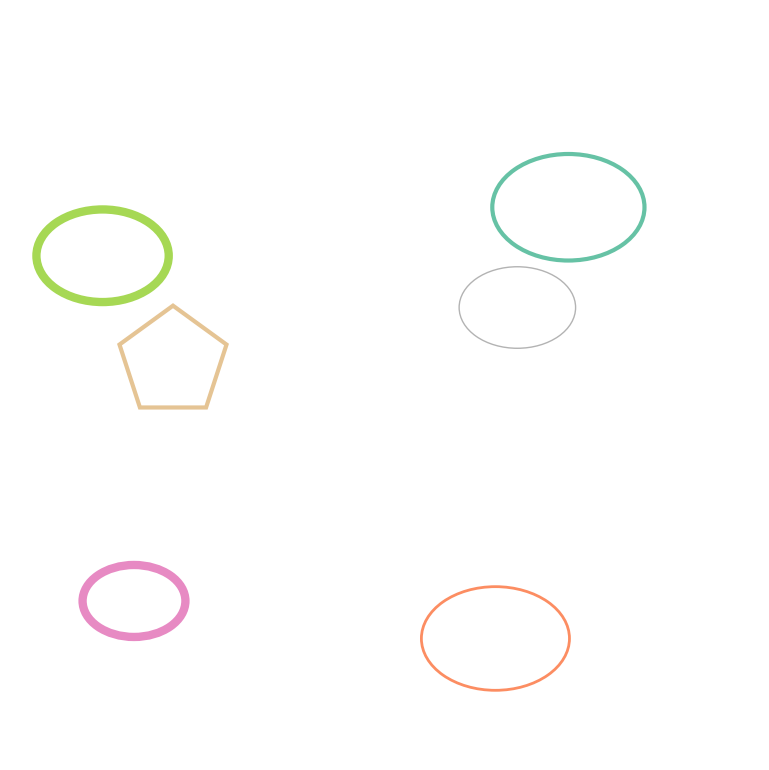[{"shape": "oval", "thickness": 1.5, "radius": 0.49, "center": [0.738, 0.731]}, {"shape": "oval", "thickness": 1, "radius": 0.48, "center": [0.643, 0.171]}, {"shape": "oval", "thickness": 3, "radius": 0.33, "center": [0.174, 0.22]}, {"shape": "oval", "thickness": 3, "radius": 0.43, "center": [0.133, 0.668]}, {"shape": "pentagon", "thickness": 1.5, "radius": 0.37, "center": [0.225, 0.53]}, {"shape": "oval", "thickness": 0.5, "radius": 0.38, "center": [0.672, 0.601]}]